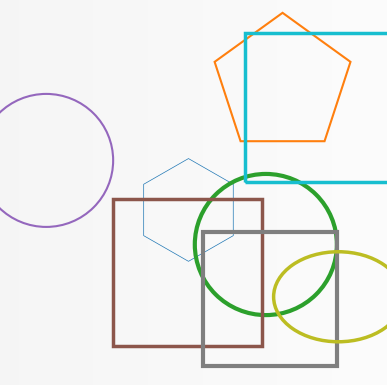[{"shape": "hexagon", "thickness": 0.5, "radius": 0.67, "center": [0.486, 0.455]}, {"shape": "pentagon", "thickness": 1.5, "radius": 0.92, "center": [0.729, 0.782]}, {"shape": "circle", "thickness": 3, "radius": 0.92, "center": [0.686, 0.365]}, {"shape": "circle", "thickness": 1.5, "radius": 0.86, "center": [0.119, 0.583]}, {"shape": "square", "thickness": 2.5, "radius": 0.96, "center": [0.484, 0.293]}, {"shape": "square", "thickness": 3, "radius": 0.87, "center": [0.697, 0.222]}, {"shape": "oval", "thickness": 2.5, "radius": 0.84, "center": [0.873, 0.229]}, {"shape": "square", "thickness": 2.5, "radius": 0.97, "center": [0.826, 0.721]}]